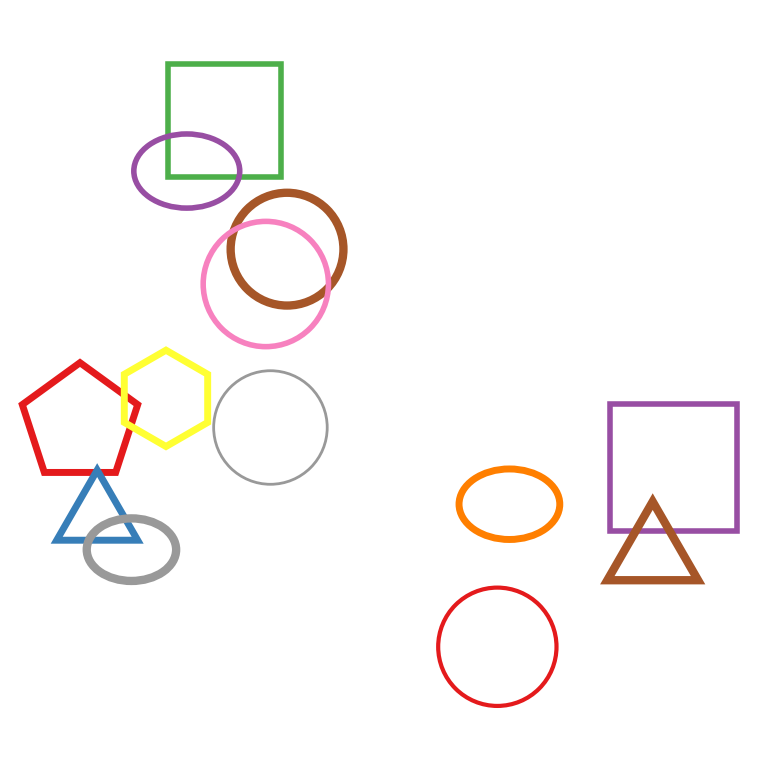[{"shape": "circle", "thickness": 1.5, "radius": 0.38, "center": [0.646, 0.16]}, {"shape": "pentagon", "thickness": 2.5, "radius": 0.39, "center": [0.104, 0.45]}, {"shape": "triangle", "thickness": 2.5, "radius": 0.3, "center": [0.126, 0.329]}, {"shape": "square", "thickness": 2, "radius": 0.37, "center": [0.292, 0.844]}, {"shape": "oval", "thickness": 2, "radius": 0.34, "center": [0.243, 0.778]}, {"shape": "square", "thickness": 2, "radius": 0.41, "center": [0.875, 0.393]}, {"shape": "oval", "thickness": 2.5, "radius": 0.33, "center": [0.662, 0.345]}, {"shape": "hexagon", "thickness": 2.5, "radius": 0.31, "center": [0.216, 0.483]}, {"shape": "triangle", "thickness": 3, "radius": 0.34, "center": [0.848, 0.28]}, {"shape": "circle", "thickness": 3, "radius": 0.37, "center": [0.373, 0.676]}, {"shape": "circle", "thickness": 2, "radius": 0.41, "center": [0.345, 0.631]}, {"shape": "oval", "thickness": 3, "radius": 0.29, "center": [0.171, 0.286]}, {"shape": "circle", "thickness": 1, "radius": 0.37, "center": [0.351, 0.445]}]